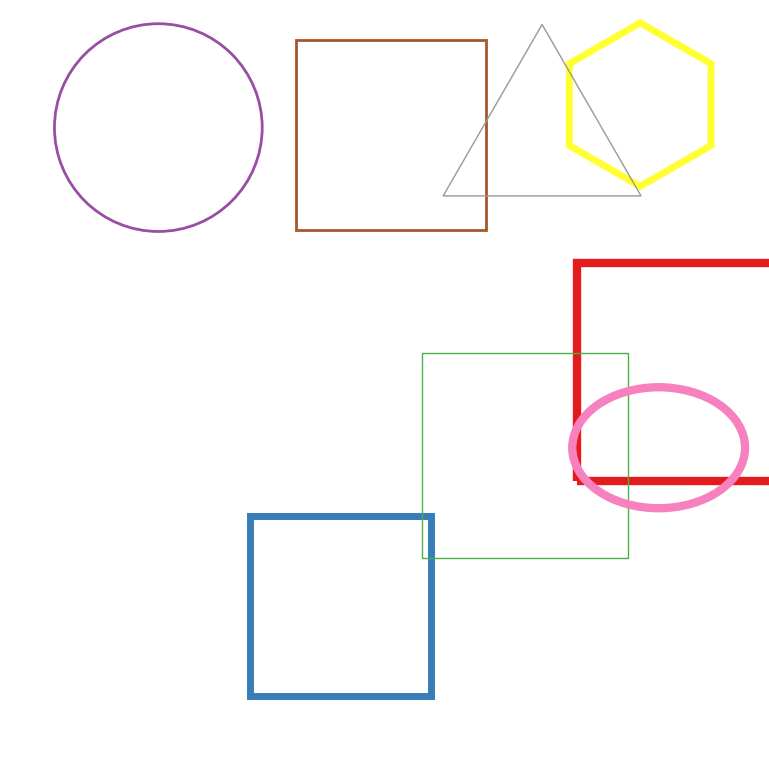[{"shape": "square", "thickness": 3, "radius": 0.71, "center": [0.891, 0.517]}, {"shape": "square", "thickness": 2.5, "radius": 0.59, "center": [0.442, 0.213]}, {"shape": "square", "thickness": 0.5, "radius": 0.67, "center": [0.682, 0.409]}, {"shape": "circle", "thickness": 1, "radius": 0.67, "center": [0.206, 0.834]}, {"shape": "hexagon", "thickness": 2.5, "radius": 0.53, "center": [0.831, 0.864]}, {"shape": "square", "thickness": 1, "radius": 0.62, "center": [0.508, 0.825]}, {"shape": "oval", "thickness": 3, "radius": 0.56, "center": [0.855, 0.419]}, {"shape": "triangle", "thickness": 0.5, "radius": 0.74, "center": [0.704, 0.82]}]